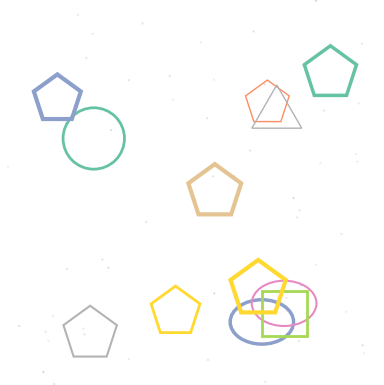[{"shape": "circle", "thickness": 2, "radius": 0.4, "center": [0.244, 0.64]}, {"shape": "pentagon", "thickness": 2.5, "radius": 0.36, "center": [0.858, 0.81]}, {"shape": "pentagon", "thickness": 1, "radius": 0.3, "center": [0.694, 0.732]}, {"shape": "pentagon", "thickness": 3, "radius": 0.32, "center": [0.149, 0.743]}, {"shape": "oval", "thickness": 2.5, "radius": 0.41, "center": [0.68, 0.164]}, {"shape": "oval", "thickness": 1.5, "radius": 0.42, "center": [0.738, 0.212]}, {"shape": "square", "thickness": 2, "radius": 0.29, "center": [0.74, 0.185]}, {"shape": "pentagon", "thickness": 3, "radius": 0.38, "center": [0.671, 0.25]}, {"shape": "pentagon", "thickness": 2, "radius": 0.33, "center": [0.456, 0.19]}, {"shape": "pentagon", "thickness": 3, "radius": 0.36, "center": [0.558, 0.502]}, {"shape": "triangle", "thickness": 1, "radius": 0.37, "center": [0.719, 0.704]}, {"shape": "pentagon", "thickness": 1.5, "radius": 0.36, "center": [0.234, 0.133]}]